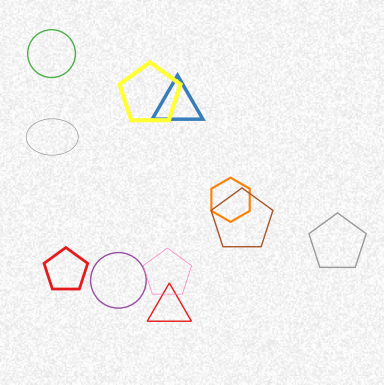[{"shape": "pentagon", "thickness": 2, "radius": 0.3, "center": [0.171, 0.298]}, {"shape": "triangle", "thickness": 1, "radius": 0.33, "center": [0.44, 0.199]}, {"shape": "triangle", "thickness": 2.5, "radius": 0.38, "center": [0.461, 0.728]}, {"shape": "circle", "thickness": 1, "radius": 0.31, "center": [0.134, 0.861]}, {"shape": "circle", "thickness": 1, "radius": 0.36, "center": [0.308, 0.272]}, {"shape": "hexagon", "thickness": 1.5, "radius": 0.29, "center": [0.599, 0.481]}, {"shape": "pentagon", "thickness": 3, "radius": 0.42, "center": [0.39, 0.755]}, {"shape": "pentagon", "thickness": 1, "radius": 0.42, "center": [0.629, 0.427]}, {"shape": "pentagon", "thickness": 0.5, "radius": 0.33, "center": [0.435, 0.29]}, {"shape": "pentagon", "thickness": 1, "radius": 0.39, "center": [0.877, 0.369]}, {"shape": "oval", "thickness": 0.5, "radius": 0.34, "center": [0.136, 0.644]}]